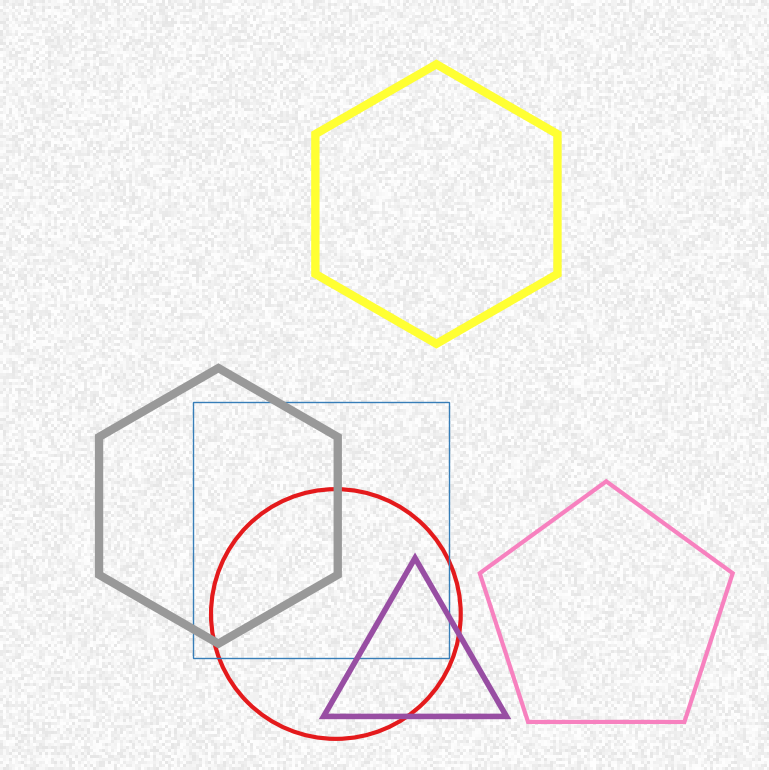[{"shape": "circle", "thickness": 1.5, "radius": 0.81, "center": [0.436, 0.203]}, {"shape": "square", "thickness": 0.5, "radius": 0.83, "center": [0.417, 0.311]}, {"shape": "triangle", "thickness": 2, "radius": 0.69, "center": [0.539, 0.138]}, {"shape": "hexagon", "thickness": 3, "radius": 0.91, "center": [0.567, 0.735]}, {"shape": "pentagon", "thickness": 1.5, "radius": 0.86, "center": [0.787, 0.202]}, {"shape": "hexagon", "thickness": 3, "radius": 0.89, "center": [0.284, 0.343]}]